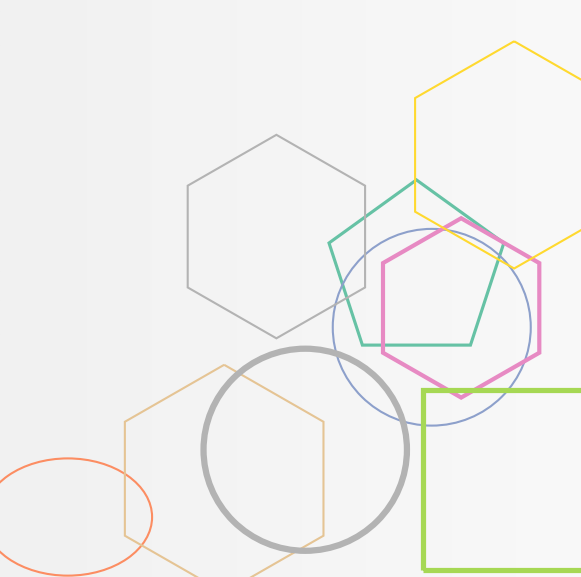[{"shape": "pentagon", "thickness": 1.5, "radius": 0.79, "center": [0.716, 0.529]}, {"shape": "oval", "thickness": 1, "radius": 0.72, "center": [0.117, 0.104]}, {"shape": "circle", "thickness": 1, "radius": 0.85, "center": [0.743, 0.432]}, {"shape": "hexagon", "thickness": 2, "radius": 0.78, "center": [0.793, 0.466]}, {"shape": "square", "thickness": 2.5, "radius": 0.78, "center": [0.884, 0.167]}, {"shape": "hexagon", "thickness": 1, "radius": 0.98, "center": [0.885, 0.731]}, {"shape": "hexagon", "thickness": 1, "radius": 0.99, "center": [0.386, 0.17]}, {"shape": "circle", "thickness": 3, "radius": 0.87, "center": [0.525, 0.22]}, {"shape": "hexagon", "thickness": 1, "radius": 0.88, "center": [0.476, 0.589]}]